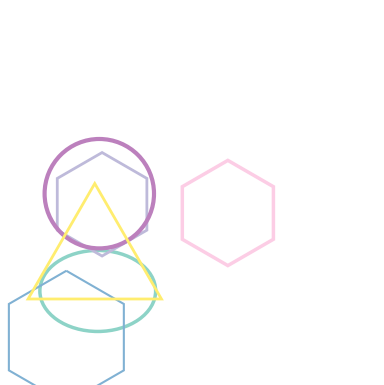[{"shape": "oval", "thickness": 2.5, "radius": 0.75, "center": [0.254, 0.244]}, {"shape": "hexagon", "thickness": 2, "radius": 0.67, "center": [0.265, 0.469]}, {"shape": "hexagon", "thickness": 1.5, "radius": 0.86, "center": [0.172, 0.124]}, {"shape": "hexagon", "thickness": 2.5, "radius": 0.68, "center": [0.592, 0.447]}, {"shape": "circle", "thickness": 3, "radius": 0.71, "center": [0.258, 0.497]}, {"shape": "triangle", "thickness": 2, "radius": 1.0, "center": [0.246, 0.323]}]